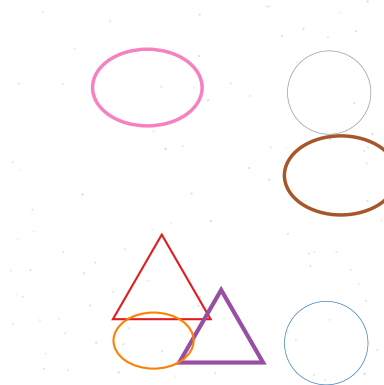[{"shape": "triangle", "thickness": 1.5, "radius": 0.73, "center": [0.42, 0.244]}, {"shape": "circle", "thickness": 0.5, "radius": 0.54, "center": [0.847, 0.109]}, {"shape": "triangle", "thickness": 3, "radius": 0.63, "center": [0.574, 0.121]}, {"shape": "oval", "thickness": 1.5, "radius": 0.52, "center": [0.399, 0.115]}, {"shape": "oval", "thickness": 2.5, "radius": 0.73, "center": [0.885, 0.544]}, {"shape": "oval", "thickness": 2.5, "radius": 0.71, "center": [0.383, 0.773]}, {"shape": "circle", "thickness": 0.5, "radius": 0.54, "center": [0.855, 0.76]}]